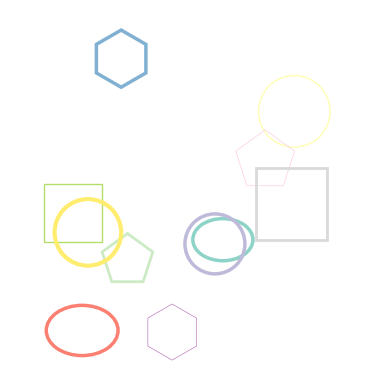[{"shape": "oval", "thickness": 2.5, "radius": 0.39, "center": [0.579, 0.377]}, {"shape": "circle", "thickness": 1, "radius": 0.46, "center": [0.764, 0.711]}, {"shape": "circle", "thickness": 2.5, "radius": 0.39, "center": [0.558, 0.367]}, {"shape": "oval", "thickness": 2.5, "radius": 0.47, "center": [0.213, 0.142]}, {"shape": "hexagon", "thickness": 2.5, "radius": 0.37, "center": [0.315, 0.848]}, {"shape": "square", "thickness": 1, "radius": 0.37, "center": [0.19, 0.447]}, {"shape": "pentagon", "thickness": 0.5, "radius": 0.4, "center": [0.689, 0.583]}, {"shape": "square", "thickness": 2, "radius": 0.46, "center": [0.757, 0.471]}, {"shape": "hexagon", "thickness": 0.5, "radius": 0.36, "center": [0.447, 0.137]}, {"shape": "pentagon", "thickness": 2, "radius": 0.35, "center": [0.331, 0.324]}, {"shape": "circle", "thickness": 3, "radius": 0.43, "center": [0.228, 0.396]}]